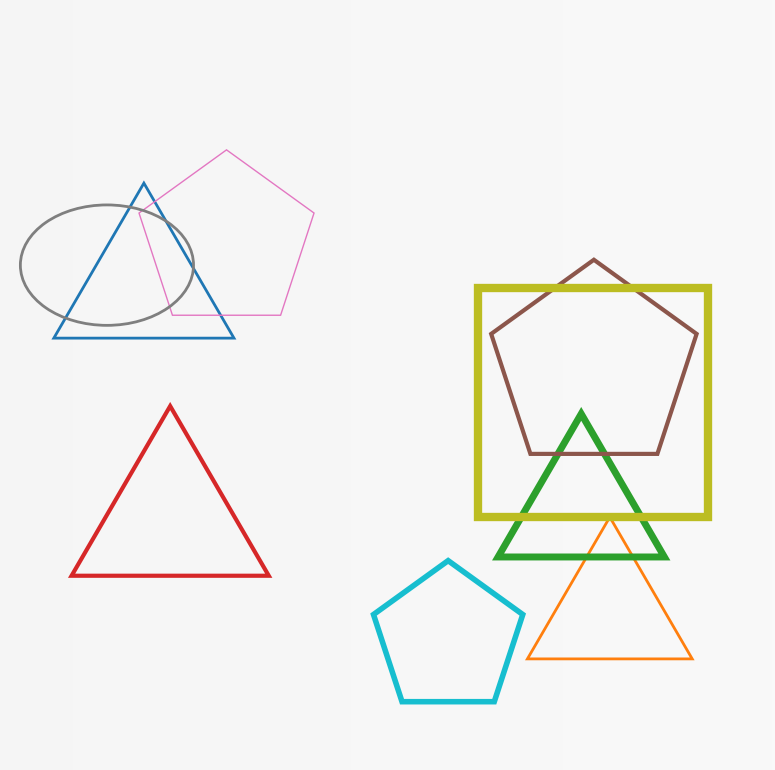[{"shape": "triangle", "thickness": 1, "radius": 0.67, "center": [0.186, 0.628]}, {"shape": "triangle", "thickness": 1, "radius": 0.61, "center": [0.787, 0.206]}, {"shape": "triangle", "thickness": 2.5, "radius": 0.62, "center": [0.75, 0.339]}, {"shape": "triangle", "thickness": 1.5, "radius": 0.73, "center": [0.22, 0.326]}, {"shape": "pentagon", "thickness": 1.5, "radius": 0.7, "center": [0.766, 0.523]}, {"shape": "pentagon", "thickness": 0.5, "radius": 0.59, "center": [0.292, 0.687]}, {"shape": "oval", "thickness": 1, "radius": 0.56, "center": [0.138, 0.656]}, {"shape": "square", "thickness": 3, "radius": 0.74, "center": [0.765, 0.477]}, {"shape": "pentagon", "thickness": 2, "radius": 0.51, "center": [0.578, 0.171]}]